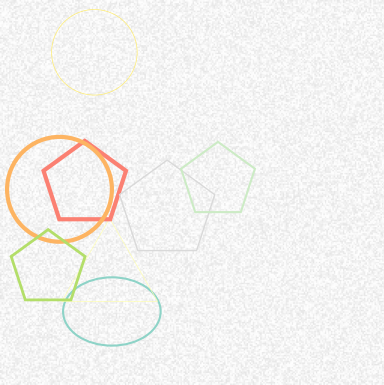[{"shape": "oval", "thickness": 1.5, "radius": 0.63, "center": [0.291, 0.191]}, {"shape": "triangle", "thickness": 0.5, "radius": 0.72, "center": [0.285, 0.289]}, {"shape": "pentagon", "thickness": 3, "radius": 0.56, "center": [0.22, 0.522]}, {"shape": "circle", "thickness": 3, "radius": 0.68, "center": [0.155, 0.508]}, {"shape": "pentagon", "thickness": 2, "radius": 0.5, "center": [0.125, 0.303]}, {"shape": "pentagon", "thickness": 1, "radius": 0.65, "center": [0.434, 0.454]}, {"shape": "pentagon", "thickness": 1.5, "radius": 0.5, "center": [0.566, 0.531]}, {"shape": "circle", "thickness": 0.5, "radius": 0.56, "center": [0.245, 0.864]}]